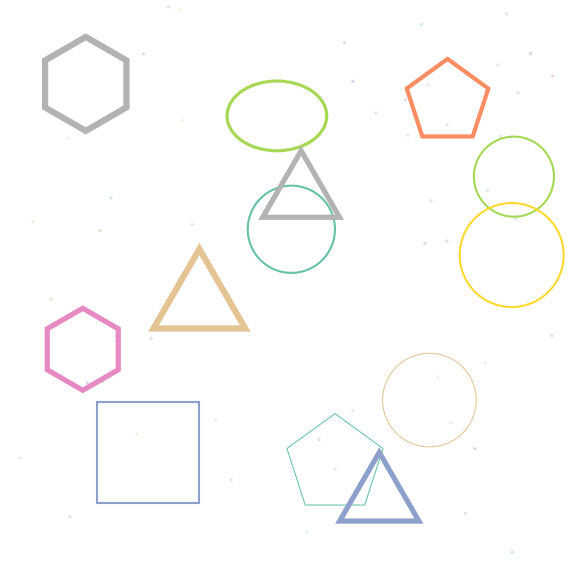[{"shape": "circle", "thickness": 1, "radius": 0.38, "center": [0.504, 0.602]}, {"shape": "pentagon", "thickness": 0.5, "radius": 0.44, "center": [0.58, 0.195]}, {"shape": "pentagon", "thickness": 2, "radius": 0.37, "center": [0.775, 0.823]}, {"shape": "triangle", "thickness": 2.5, "radius": 0.4, "center": [0.657, 0.137]}, {"shape": "square", "thickness": 1, "radius": 0.44, "center": [0.256, 0.216]}, {"shape": "hexagon", "thickness": 2.5, "radius": 0.35, "center": [0.143, 0.394]}, {"shape": "oval", "thickness": 1.5, "radius": 0.43, "center": [0.479, 0.798]}, {"shape": "circle", "thickness": 1, "radius": 0.35, "center": [0.89, 0.693]}, {"shape": "circle", "thickness": 1, "radius": 0.45, "center": [0.886, 0.558]}, {"shape": "circle", "thickness": 0.5, "radius": 0.41, "center": [0.744, 0.306]}, {"shape": "triangle", "thickness": 3, "radius": 0.46, "center": [0.345, 0.476]}, {"shape": "triangle", "thickness": 2.5, "radius": 0.38, "center": [0.521, 0.661]}, {"shape": "hexagon", "thickness": 3, "radius": 0.41, "center": [0.149, 0.854]}]